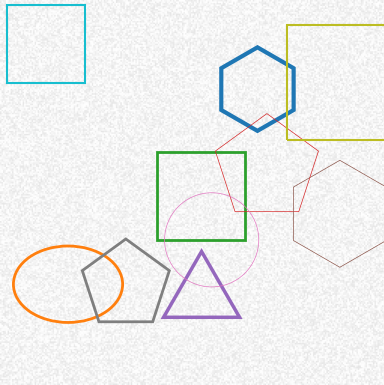[{"shape": "hexagon", "thickness": 3, "radius": 0.54, "center": [0.669, 0.769]}, {"shape": "oval", "thickness": 2, "radius": 0.71, "center": [0.177, 0.262]}, {"shape": "square", "thickness": 2, "radius": 0.57, "center": [0.521, 0.49]}, {"shape": "pentagon", "thickness": 0.5, "radius": 0.7, "center": [0.693, 0.564]}, {"shape": "triangle", "thickness": 2.5, "radius": 0.57, "center": [0.524, 0.233]}, {"shape": "hexagon", "thickness": 0.5, "radius": 0.69, "center": [0.883, 0.445]}, {"shape": "circle", "thickness": 0.5, "radius": 0.61, "center": [0.55, 0.377]}, {"shape": "pentagon", "thickness": 2, "radius": 0.59, "center": [0.327, 0.26]}, {"shape": "square", "thickness": 1.5, "radius": 0.75, "center": [0.895, 0.786]}, {"shape": "square", "thickness": 1.5, "radius": 0.51, "center": [0.119, 0.886]}]